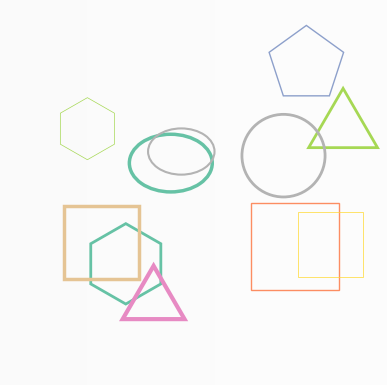[{"shape": "oval", "thickness": 2.5, "radius": 0.53, "center": [0.441, 0.576]}, {"shape": "hexagon", "thickness": 2, "radius": 0.52, "center": [0.325, 0.315]}, {"shape": "square", "thickness": 1, "radius": 0.56, "center": [0.761, 0.361]}, {"shape": "pentagon", "thickness": 1, "radius": 0.51, "center": [0.791, 0.833]}, {"shape": "triangle", "thickness": 3, "radius": 0.46, "center": [0.396, 0.217]}, {"shape": "hexagon", "thickness": 0.5, "radius": 0.4, "center": [0.226, 0.666]}, {"shape": "triangle", "thickness": 2, "radius": 0.51, "center": [0.885, 0.668]}, {"shape": "square", "thickness": 0.5, "radius": 0.42, "center": [0.852, 0.365]}, {"shape": "square", "thickness": 2.5, "radius": 0.48, "center": [0.262, 0.37]}, {"shape": "oval", "thickness": 1.5, "radius": 0.43, "center": [0.468, 0.606]}, {"shape": "circle", "thickness": 2, "radius": 0.54, "center": [0.732, 0.596]}]